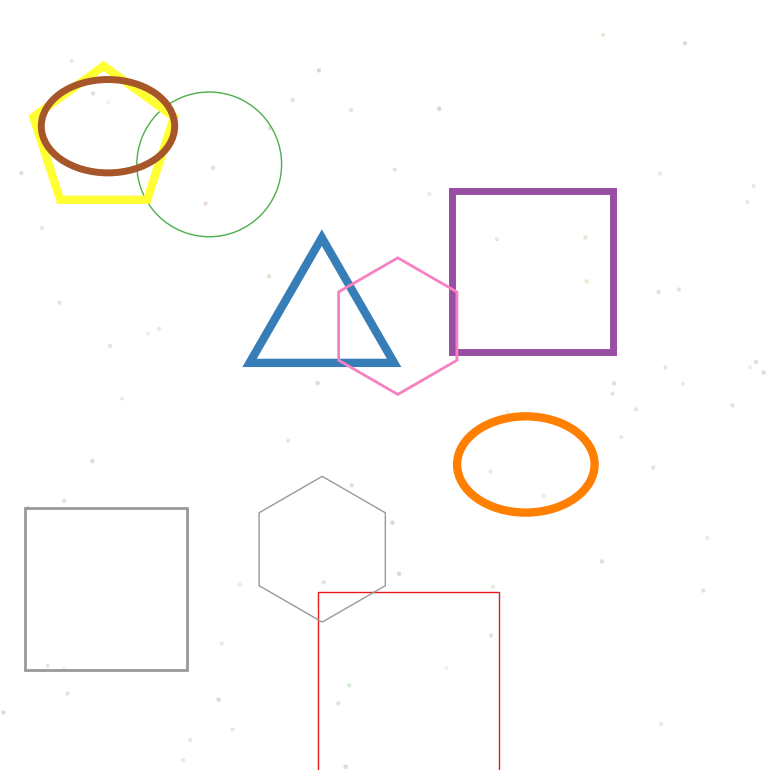[{"shape": "square", "thickness": 0.5, "radius": 0.59, "center": [0.531, 0.114]}, {"shape": "triangle", "thickness": 3, "radius": 0.54, "center": [0.418, 0.583]}, {"shape": "circle", "thickness": 0.5, "radius": 0.47, "center": [0.272, 0.787]}, {"shape": "square", "thickness": 2.5, "radius": 0.52, "center": [0.692, 0.647]}, {"shape": "oval", "thickness": 3, "radius": 0.45, "center": [0.683, 0.397]}, {"shape": "pentagon", "thickness": 3, "radius": 0.48, "center": [0.135, 0.818]}, {"shape": "oval", "thickness": 2.5, "radius": 0.43, "center": [0.14, 0.836]}, {"shape": "hexagon", "thickness": 1, "radius": 0.44, "center": [0.517, 0.576]}, {"shape": "hexagon", "thickness": 0.5, "radius": 0.47, "center": [0.418, 0.287]}, {"shape": "square", "thickness": 1, "radius": 0.53, "center": [0.137, 0.235]}]